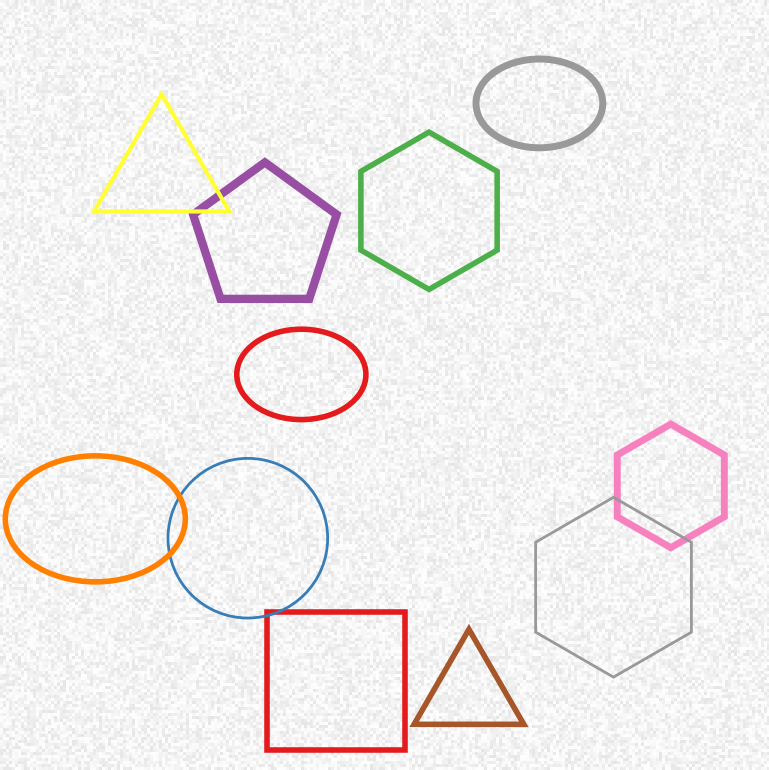[{"shape": "oval", "thickness": 2, "radius": 0.42, "center": [0.391, 0.514]}, {"shape": "square", "thickness": 2, "radius": 0.45, "center": [0.436, 0.116]}, {"shape": "circle", "thickness": 1, "radius": 0.52, "center": [0.322, 0.301]}, {"shape": "hexagon", "thickness": 2, "radius": 0.51, "center": [0.557, 0.726]}, {"shape": "pentagon", "thickness": 3, "radius": 0.49, "center": [0.344, 0.691]}, {"shape": "oval", "thickness": 2, "radius": 0.58, "center": [0.124, 0.326]}, {"shape": "triangle", "thickness": 1.5, "radius": 0.51, "center": [0.21, 0.776]}, {"shape": "triangle", "thickness": 2, "radius": 0.41, "center": [0.609, 0.1]}, {"shape": "hexagon", "thickness": 2.5, "radius": 0.4, "center": [0.871, 0.369]}, {"shape": "oval", "thickness": 2.5, "radius": 0.41, "center": [0.701, 0.866]}, {"shape": "hexagon", "thickness": 1, "radius": 0.58, "center": [0.797, 0.237]}]